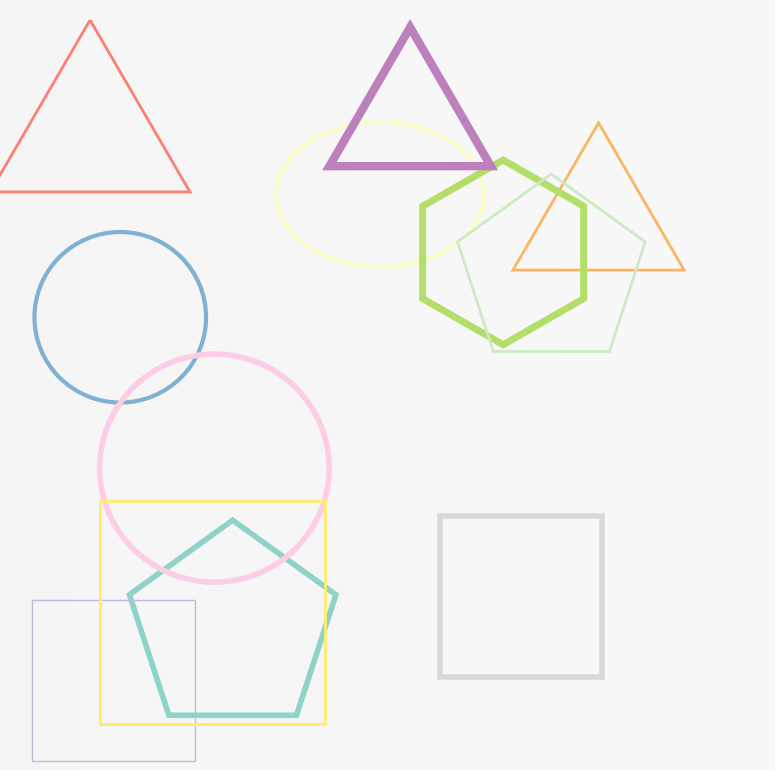[{"shape": "pentagon", "thickness": 2, "radius": 0.7, "center": [0.3, 0.184]}, {"shape": "oval", "thickness": 1, "radius": 0.67, "center": [0.49, 0.747]}, {"shape": "square", "thickness": 0.5, "radius": 0.52, "center": [0.147, 0.116]}, {"shape": "triangle", "thickness": 1, "radius": 0.74, "center": [0.116, 0.825]}, {"shape": "circle", "thickness": 1.5, "radius": 0.55, "center": [0.155, 0.588]}, {"shape": "triangle", "thickness": 1, "radius": 0.64, "center": [0.772, 0.713]}, {"shape": "hexagon", "thickness": 2.5, "radius": 0.6, "center": [0.649, 0.672]}, {"shape": "circle", "thickness": 2, "radius": 0.74, "center": [0.277, 0.392]}, {"shape": "square", "thickness": 2, "radius": 0.52, "center": [0.672, 0.225]}, {"shape": "triangle", "thickness": 3, "radius": 0.6, "center": [0.529, 0.844]}, {"shape": "pentagon", "thickness": 1, "radius": 0.64, "center": [0.711, 0.647]}, {"shape": "square", "thickness": 1, "radius": 0.73, "center": [0.274, 0.204]}]